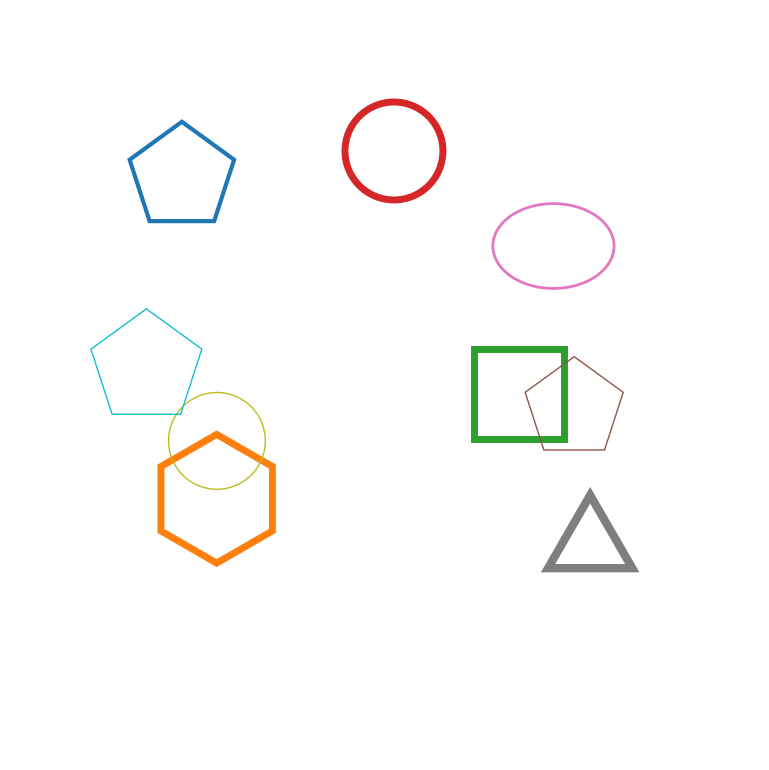[{"shape": "pentagon", "thickness": 1.5, "radius": 0.36, "center": [0.236, 0.771]}, {"shape": "hexagon", "thickness": 2.5, "radius": 0.42, "center": [0.281, 0.352]}, {"shape": "square", "thickness": 2.5, "radius": 0.29, "center": [0.674, 0.488]}, {"shape": "circle", "thickness": 2.5, "radius": 0.32, "center": [0.512, 0.804]}, {"shape": "pentagon", "thickness": 0.5, "radius": 0.33, "center": [0.746, 0.47]}, {"shape": "oval", "thickness": 1, "radius": 0.39, "center": [0.719, 0.68]}, {"shape": "triangle", "thickness": 3, "radius": 0.32, "center": [0.766, 0.294]}, {"shape": "circle", "thickness": 0.5, "radius": 0.31, "center": [0.282, 0.427]}, {"shape": "pentagon", "thickness": 0.5, "radius": 0.38, "center": [0.19, 0.523]}]